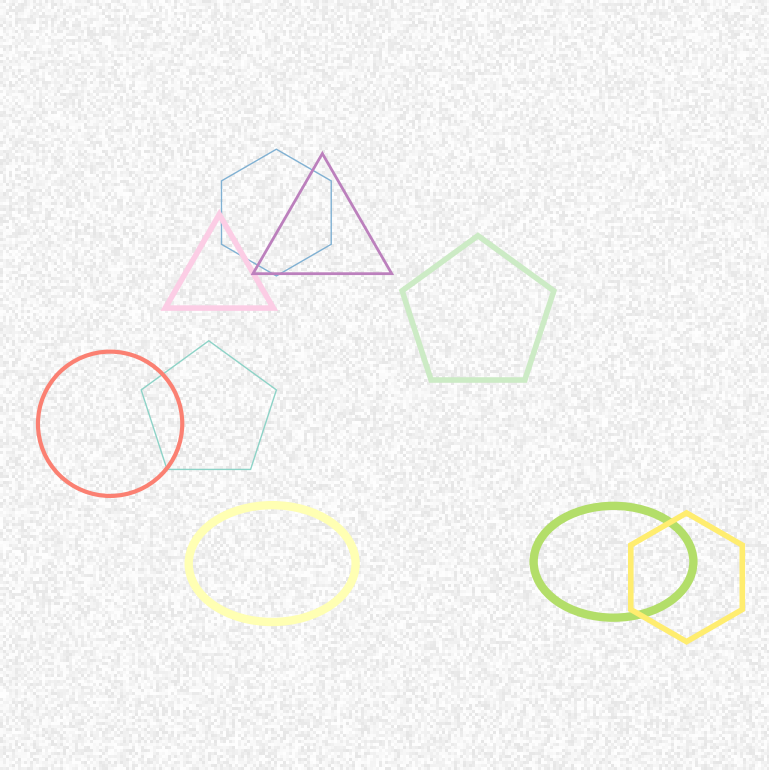[{"shape": "pentagon", "thickness": 0.5, "radius": 0.46, "center": [0.271, 0.465]}, {"shape": "oval", "thickness": 3, "radius": 0.54, "center": [0.353, 0.268]}, {"shape": "circle", "thickness": 1.5, "radius": 0.47, "center": [0.143, 0.45]}, {"shape": "hexagon", "thickness": 0.5, "radius": 0.41, "center": [0.359, 0.724]}, {"shape": "oval", "thickness": 3, "radius": 0.52, "center": [0.797, 0.27]}, {"shape": "triangle", "thickness": 2, "radius": 0.41, "center": [0.285, 0.64]}, {"shape": "triangle", "thickness": 1, "radius": 0.52, "center": [0.419, 0.697]}, {"shape": "pentagon", "thickness": 2, "radius": 0.52, "center": [0.621, 0.59]}, {"shape": "hexagon", "thickness": 2, "radius": 0.42, "center": [0.892, 0.25]}]